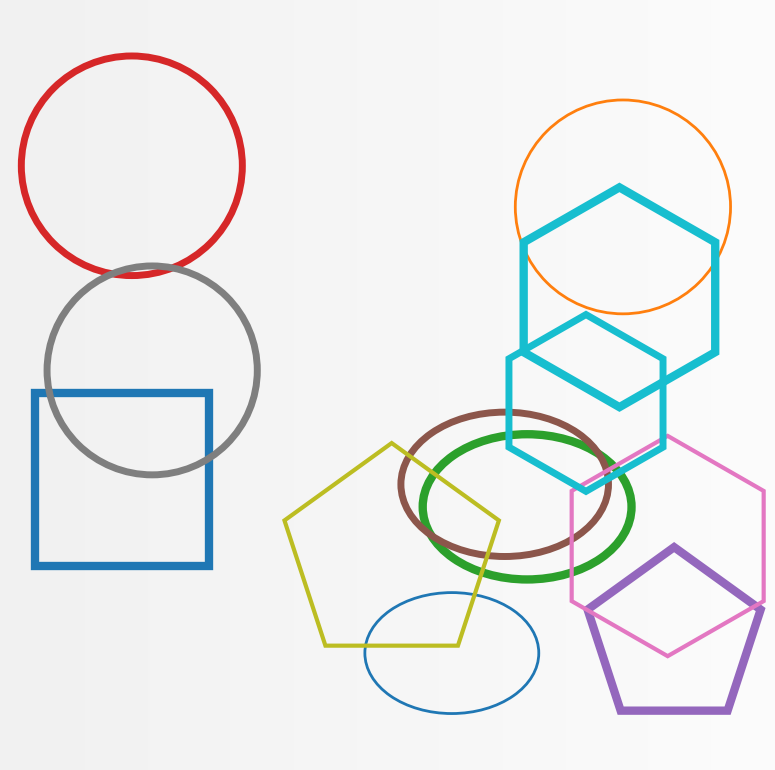[{"shape": "square", "thickness": 3, "radius": 0.56, "center": [0.157, 0.378]}, {"shape": "oval", "thickness": 1, "radius": 0.56, "center": [0.583, 0.152]}, {"shape": "circle", "thickness": 1, "radius": 0.69, "center": [0.804, 0.731]}, {"shape": "oval", "thickness": 3, "radius": 0.67, "center": [0.68, 0.342]}, {"shape": "circle", "thickness": 2.5, "radius": 0.71, "center": [0.17, 0.785]}, {"shape": "pentagon", "thickness": 3, "radius": 0.59, "center": [0.87, 0.172]}, {"shape": "oval", "thickness": 2.5, "radius": 0.67, "center": [0.651, 0.371]}, {"shape": "hexagon", "thickness": 1.5, "radius": 0.72, "center": [0.862, 0.291]}, {"shape": "circle", "thickness": 2.5, "radius": 0.68, "center": [0.196, 0.519]}, {"shape": "pentagon", "thickness": 1.5, "radius": 0.73, "center": [0.505, 0.279]}, {"shape": "hexagon", "thickness": 2.5, "radius": 0.57, "center": [0.756, 0.477]}, {"shape": "hexagon", "thickness": 3, "radius": 0.71, "center": [0.799, 0.614]}]